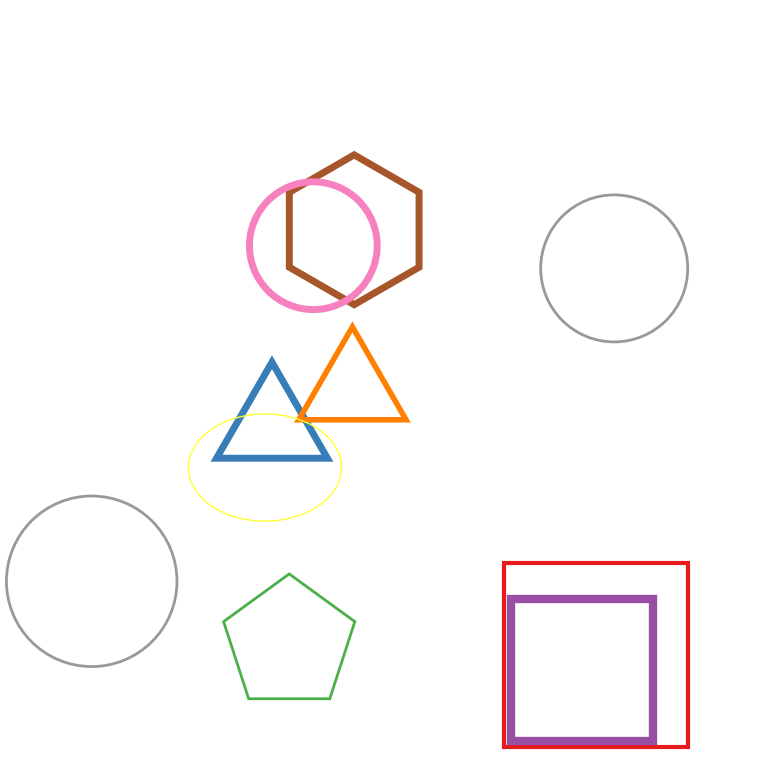[{"shape": "square", "thickness": 1.5, "radius": 0.6, "center": [0.774, 0.149]}, {"shape": "triangle", "thickness": 2.5, "radius": 0.42, "center": [0.353, 0.446]}, {"shape": "pentagon", "thickness": 1, "radius": 0.45, "center": [0.376, 0.165]}, {"shape": "square", "thickness": 3, "radius": 0.46, "center": [0.756, 0.13]}, {"shape": "triangle", "thickness": 2, "radius": 0.4, "center": [0.458, 0.495]}, {"shape": "oval", "thickness": 0.5, "radius": 0.5, "center": [0.344, 0.393]}, {"shape": "hexagon", "thickness": 2.5, "radius": 0.49, "center": [0.46, 0.702]}, {"shape": "circle", "thickness": 2.5, "radius": 0.41, "center": [0.407, 0.681]}, {"shape": "circle", "thickness": 1, "radius": 0.48, "center": [0.798, 0.651]}, {"shape": "circle", "thickness": 1, "radius": 0.55, "center": [0.119, 0.245]}]